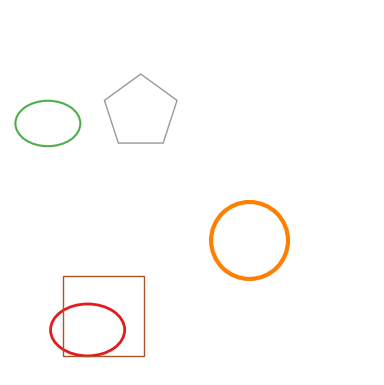[{"shape": "oval", "thickness": 2, "radius": 0.48, "center": [0.228, 0.143]}, {"shape": "oval", "thickness": 1.5, "radius": 0.42, "center": [0.124, 0.679]}, {"shape": "circle", "thickness": 3, "radius": 0.5, "center": [0.648, 0.375]}, {"shape": "square", "thickness": 1, "radius": 0.52, "center": [0.269, 0.179]}, {"shape": "pentagon", "thickness": 1, "radius": 0.5, "center": [0.366, 0.709]}]